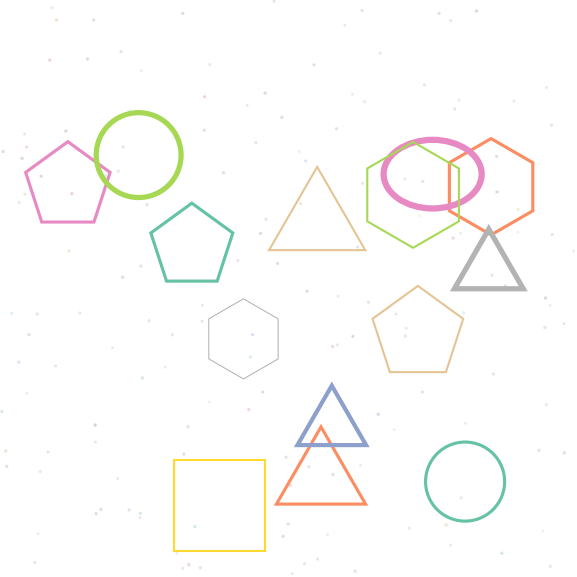[{"shape": "circle", "thickness": 1.5, "radius": 0.34, "center": [0.805, 0.165]}, {"shape": "pentagon", "thickness": 1.5, "radius": 0.37, "center": [0.332, 0.573]}, {"shape": "triangle", "thickness": 1.5, "radius": 0.45, "center": [0.556, 0.171]}, {"shape": "hexagon", "thickness": 1.5, "radius": 0.42, "center": [0.85, 0.676]}, {"shape": "triangle", "thickness": 2, "radius": 0.34, "center": [0.575, 0.263]}, {"shape": "oval", "thickness": 3, "radius": 0.42, "center": [0.749, 0.698]}, {"shape": "pentagon", "thickness": 1.5, "radius": 0.38, "center": [0.118, 0.677]}, {"shape": "circle", "thickness": 2.5, "radius": 0.37, "center": [0.24, 0.731]}, {"shape": "hexagon", "thickness": 1, "radius": 0.46, "center": [0.715, 0.662]}, {"shape": "square", "thickness": 1, "radius": 0.4, "center": [0.38, 0.124]}, {"shape": "triangle", "thickness": 1, "radius": 0.48, "center": [0.549, 0.614]}, {"shape": "pentagon", "thickness": 1, "radius": 0.41, "center": [0.724, 0.422]}, {"shape": "triangle", "thickness": 2.5, "radius": 0.34, "center": [0.846, 0.534]}, {"shape": "hexagon", "thickness": 0.5, "radius": 0.35, "center": [0.422, 0.412]}]